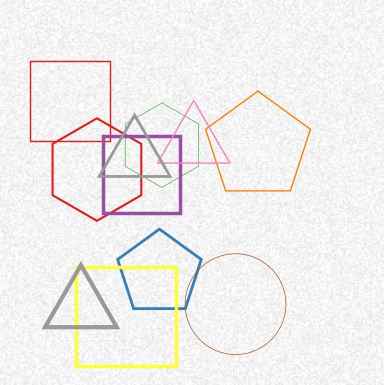[{"shape": "square", "thickness": 1, "radius": 0.52, "center": [0.182, 0.739]}, {"shape": "hexagon", "thickness": 1.5, "radius": 0.67, "center": [0.252, 0.56]}, {"shape": "pentagon", "thickness": 2, "radius": 0.57, "center": [0.414, 0.291]}, {"shape": "hexagon", "thickness": 0.5, "radius": 0.55, "center": [0.42, 0.623]}, {"shape": "square", "thickness": 2.5, "radius": 0.5, "center": [0.369, 0.546]}, {"shape": "pentagon", "thickness": 1, "radius": 0.72, "center": [0.67, 0.62]}, {"shape": "square", "thickness": 2.5, "radius": 0.64, "center": [0.327, 0.178]}, {"shape": "circle", "thickness": 0.5, "radius": 0.65, "center": [0.612, 0.21]}, {"shape": "triangle", "thickness": 1, "radius": 0.54, "center": [0.503, 0.631]}, {"shape": "triangle", "thickness": 3, "radius": 0.54, "center": [0.21, 0.204]}, {"shape": "triangle", "thickness": 2, "radius": 0.53, "center": [0.35, 0.595]}]